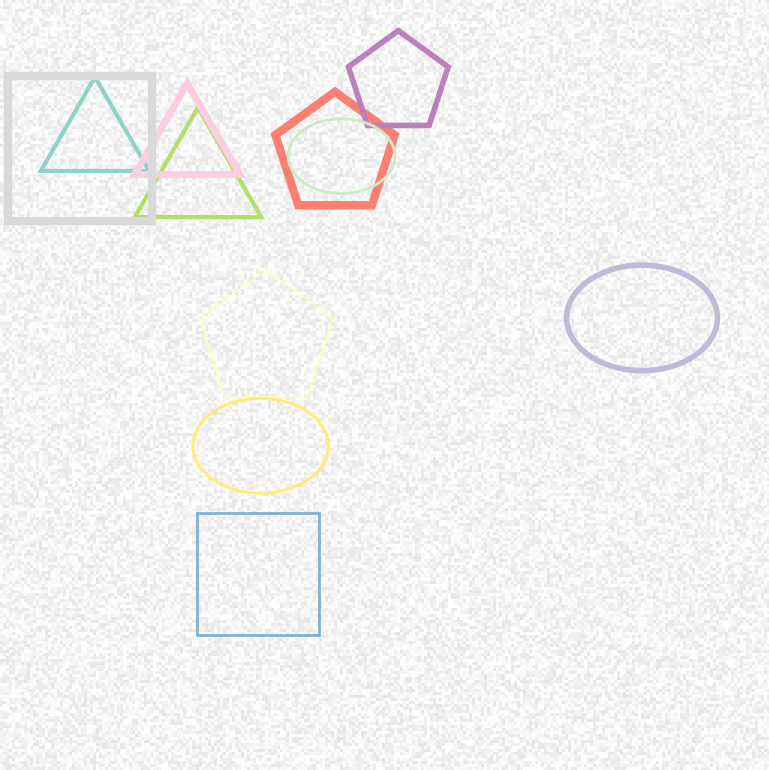[{"shape": "triangle", "thickness": 1.5, "radius": 0.41, "center": [0.123, 0.819]}, {"shape": "pentagon", "thickness": 0.5, "radius": 0.46, "center": [0.346, 0.558]}, {"shape": "oval", "thickness": 2, "radius": 0.49, "center": [0.834, 0.587]}, {"shape": "pentagon", "thickness": 3, "radius": 0.41, "center": [0.435, 0.799]}, {"shape": "square", "thickness": 1, "radius": 0.4, "center": [0.335, 0.254]}, {"shape": "triangle", "thickness": 1.5, "radius": 0.47, "center": [0.257, 0.766]}, {"shape": "triangle", "thickness": 2.5, "radius": 0.39, "center": [0.243, 0.813]}, {"shape": "square", "thickness": 3, "radius": 0.47, "center": [0.104, 0.807]}, {"shape": "pentagon", "thickness": 2, "radius": 0.34, "center": [0.517, 0.892]}, {"shape": "oval", "thickness": 1, "radius": 0.35, "center": [0.444, 0.797]}, {"shape": "oval", "thickness": 1, "radius": 0.44, "center": [0.338, 0.421]}]